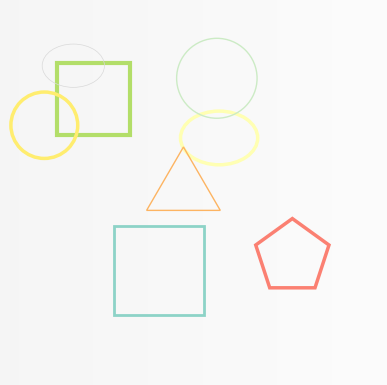[{"shape": "square", "thickness": 2, "radius": 0.58, "center": [0.411, 0.298]}, {"shape": "oval", "thickness": 2.5, "radius": 0.5, "center": [0.565, 0.642]}, {"shape": "pentagon", "thickness": 2.5, "radius": 0.5, "center": [0.754, 0.333]}, {"shape": "triangle", "thickness": 1, "radius": 0.55, "center": [0.473, 0.508]}, {"shape": "square", "thickness": 3, "radius": 0.47, "center": [0.241, 0.743]}, {"shape": "oval", "thickness": 0.5, "radius": 0.4, "center": [0.189, 0.829]}, {"shape": "circle", "thickness": 1, "radius": 0.52, "center": [0.56, 0.797]}, {"shape": "circle", "thickness": 2.5, "radius": 0.43, "center": [0.114, 0.675]}]